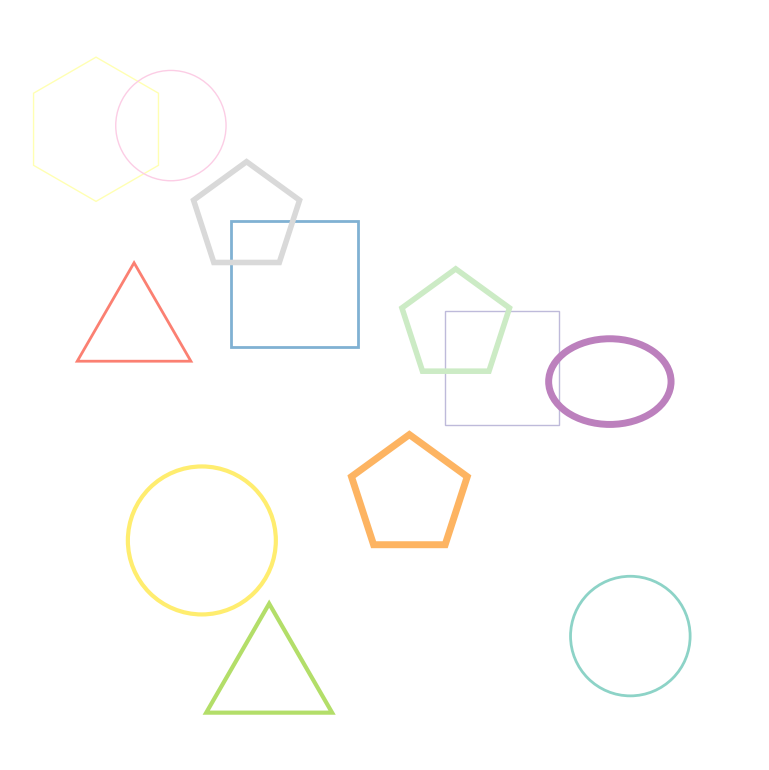[{"shape": "circle", "thickness": 1, "radius": 0.39, "center": [0.819, 0.174]}, {"shape": "hexagon", "thickness": 0.5, "radius": 0.47, "center": [0.125, 0.832]}, {"shape": "square", "thickness": 0.5, "radius": 0.37, "center": [0.652, 0.522]}, {"shape": "triangle", "thickness": 1, "radius": 0.43, "center": [0.174, 0.574]}, {"shape": "square", "thickness": 1, "radius": 0.41, "center": [0.382, 0.631]}, {"shape": "pentagon", "thickness": 2.5, "radius": 0.4, "center": [0.532, 0.357]}, {"shape": "triangle", "thickness": 1.5, "radius": 0.47, "center": [0.35, 0.122]}, {"shape": "circle", "thickness": 0.5, "radius": 0.36, "center": [0.222, 0.837]}, {"shape": "pentagon", "thickness": 2, "radius": 0.36, "center": [0.32, 0.718]}, {"shape": "oval", "thickness": 2.5, "radius": 0.4, "center": [0.792, 0.504]}, {"shape": "pentagon", "thickness": 2, "radius": 0.37, "center": [0.592, 0.577]}, {"shape": "circle", "thickness": 1.5, "radius": 0.48, "center": [0.262, 0.298]}]